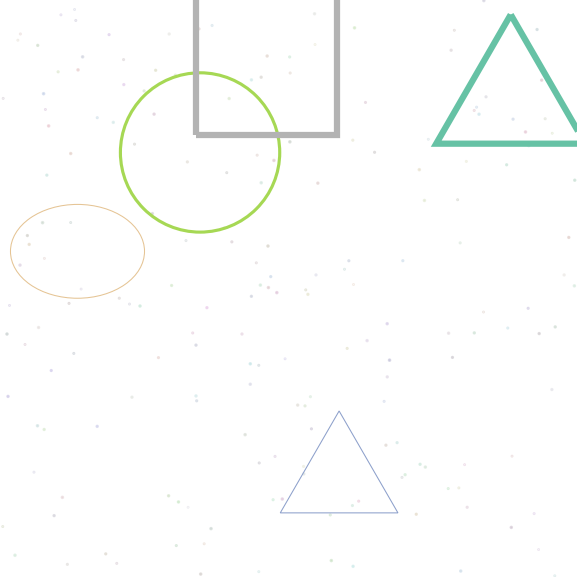[{"shape": "triangle", "thickness": 3, "radius": 0.75, "center": [0.884, 0.825]}, {"shape": "triangle", "thickness": 0.5, "radius": 0.59, "center": [0.587, 0.17]}, {"shape": "circle", "thickness": 1.5, "radius": 0.69, "center": [0.346, 0.735]}, {"shape": "oval", "thickness": 0.5, "radius": 0.58, "center": [0.134, 0.564]}, {"shape": "square", "thickness": 3, "radius": 0.61, "center": [0.461, 0.887]}]